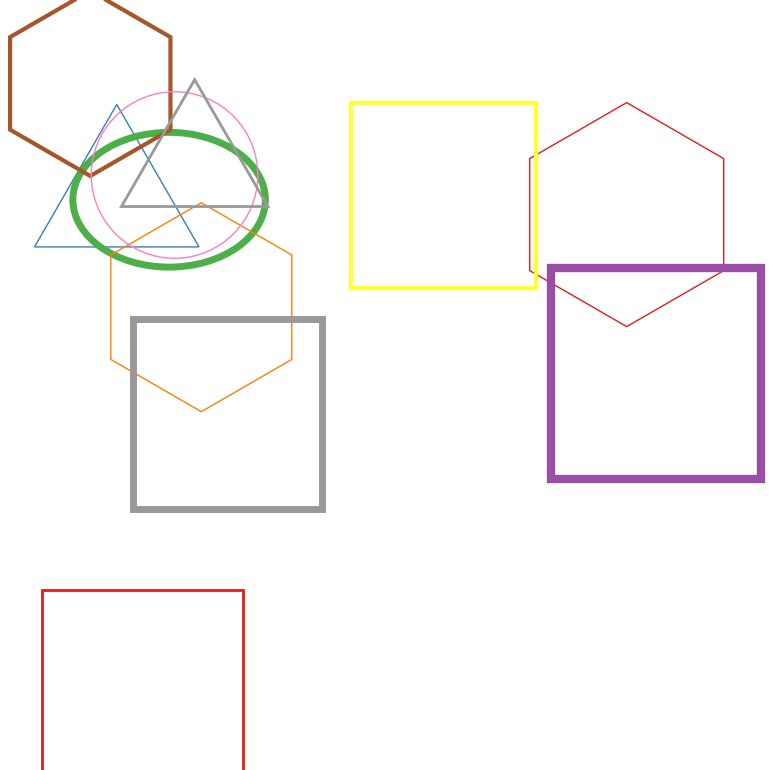[{"shape": "square", "thickness": 1, "radius": 0.65, "center": [0.185, 0.103]}, {"shape": "hexagon", "thickness": 0.5, "radius": 0.73, "center": [0.814, 0.721]}, {"shape": "triangle", "thickness": 0.5, "radius": 0.62, "center": [0.152, 0.741]}, {"shape": "oval", "thickness": 2.5, "radius": 0.63, "center": [0.22, 0.741]}, {"shape": "square", "thickness": 3, "radius": 0.68, "center": [0.852, 0.515]}, {"shape": "hexagon", "thickness": 0.5, "radius": 0.68, "center": [0.261, 0.601]}, {"shape": "square", "thickness": 1.5, "radius": 0.6, "center": [0.576, 0.746]}, {"shape": "hexagon", "thickness": 1.5, "radius": 0.6, "center": [0.117, 0.892]}, {"shape": "circle", "thickness": 0.5, "radius": 0.54, "center": [0.227, 0.773]}, {"shape": "triangle", "thickness": 1, "radius": 0.55, "center": [0.253, 0.787]}, {"shape": "square", "thickness": 2.5, "radius": 0.61, "center": [0.296, 0.463]}]